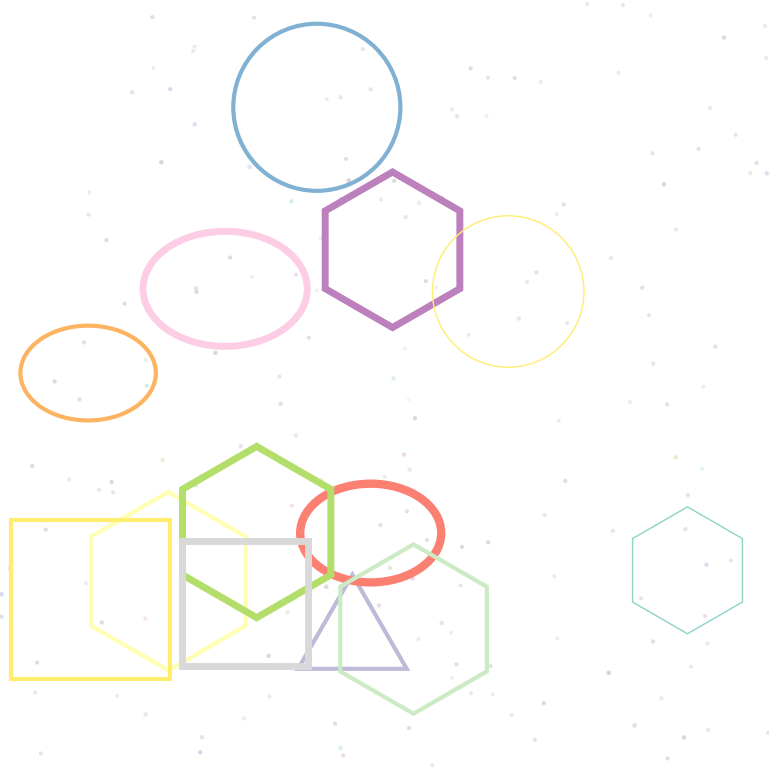[{"shape": "hexagon", "thickness": 0.5, "radius": 0.41, "center": [0.893, 0.259]}, {"shape": "hexagon", "thickness": 1.5, "radius": 0.58, "center": [0.219, 0.245]}, {"shape": "triangle", "thickness": 1.5, "radius": 0.41, "center": [0.458, 0.172]}, {"shape": "oval", "thickness": 3, "radius": 0.46, "center": [0.481, 0.308]}, {"shape": "circle", "thickness": 1.5, "radius": 0.54, "center": [0.411, 0.861]}, {"shape": "oval", "thickness": 1.5, "radius": 0.44, "center": [0.114, 0.516]}, {"shape": "hexagon", "thickness": 2.5, "radius": 0.56, "center": [0.333, 0.309]}, {"shape": "oval", "thickness": 2.5, "radius": 0.53, "center": [0.292, 0.625]}, {"shape": "square", "thickness": 2.5, "radius": 0.41, "center": [0.318, 0.216]}, {"shape": "hexagon", "thickness": 2.5, "radius": 0.5, "center": [0.51, 0.676]}, {"shape": "hexagon", "thickness": 1.5, "radius": 0.55, "center": [0.537, 0.183]}, {"shape": "square", "thickness": 1.5, "radius": 0.52, "center": [0.117, 0.221]}, {"shape": "circle", "thickness": 0.5, "radius": 0.49, "center": [0.66, 0.621]}]